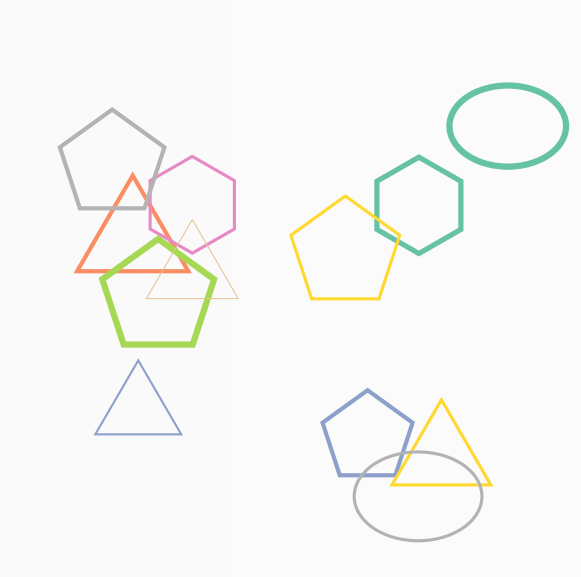[{"shape": "hexagon", "thickness": 2.5, "radius": 0.42, "center": [0.721, 0.644]}, {"shape": "oval", "thickness": 3, "radius": 0.5, "center": [0.874, 0.781]}, {"shape": "triangle", "thickness": 2, "radius": 0.55, "center": [0.228, 0.585]}, {"shape": "triangle", "thickness": 1, "radius": 0.43, "center": [0.238, 0.29]}, {"shape": "pentagon", "thickness": 2, "radius": 0.41, "center": [0.632, 0.242]}, {"shape": "hexagon", "thickness": 1.5, "radius": 0.42, "center": [0.331, 0.645]}, {"shape": "pentagon", "thickness": 3, "radius": 0.51, "center": [0.272, 0.484]}, {"shape": "triangle", "thickness": 1.5, "radius": 0.49, "center": [0.759, 0.209]}, {"shape": "pentagon", "thickness": 1.5, "radius": 0.49, "center": [0.594, 0.561]}, {"shape": "triangle", "thickness": 0.5, "radius": 0.46, "center": [0.331, 0.528]}, {"shape": "oval", "thickness": 1.5, "radius": 0.55, "center": [0.719, 0.14]}, {"shape": "pentagon", "thickness": 2, "radius": 0.47, "center": [0.193, 0.715]}]